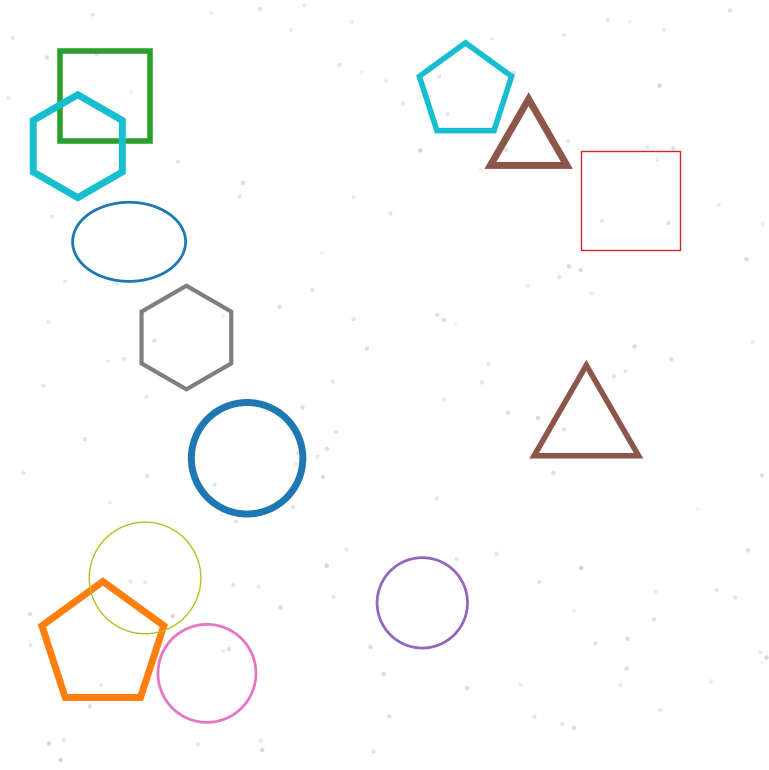[{"shape": "oval", "thickness": 1, "radius": 0.37, "center": [0.168, 0.686]}, {"shape": "circle", "thickness": 2.5, "radius": 0.36, "center": [0.321, 0.405]}, {"shape": "pentagon", "thickness": 2.5, "radius": 0.42, "center": [0.134, 0.162]}, {"shape": "square", "thickness": 2, "radius": 0.29, "center": [0.136, 0.876]}, {"shape": "square", "thickness": 0.5, "radius": 0.32, "center": [0.819, 0.739]}, {"shape": "circle", "thickness": 1, "radius": 0.29, "center": [0.548, 0.217]}, {"shape": "triangle", "thickness": 2.5, "radius": 0.29, "center": [0.687, 0.814]}, {"shape": "triangle", "thickness": 2, "radius": 0.39, "center": [0.761, 0.447]}, {"shape": "circle", "thickness": 1, "radius": 0.32, "center": [0.269, 0.125]}, {"shape": "hexagon", "thickness": 1.5, "radius": 0.34, "center": [0.242, 0.562]}, {"shape": "circle", "thickness": 0.5, "radius": 0.36, "center": [0.188, 0.249]}, {"shape": "pentagon", "thickness": 2, "radius": 0.32, "center": [0.604, 0.881]}, {"shape": "hexagon", "thickness": 2.5, "radius": 0.33, "center": [0.101, 0.81]}]